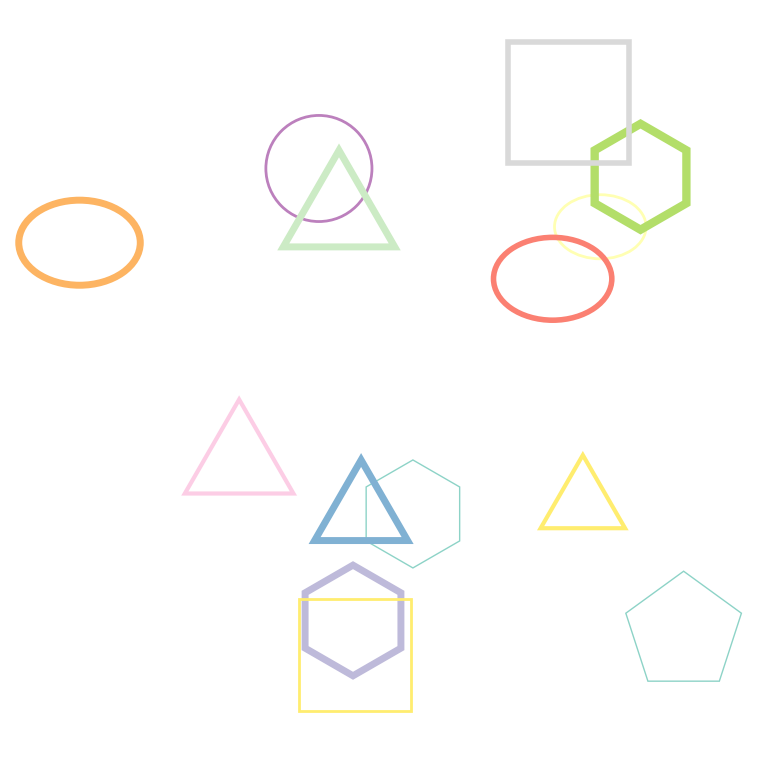[{"shape": "hexagon", "thickness": 0.5, "radius": 0.35, "center": [0.536, 0.333]}, {"shape": "pentagon", "thickness": 0.5, "radius": 0.39, "center": [0.888, 0.179]}, {"shape": "oval", "thickness": 1, "radius": 0.3, "center": [0.78, 0.706]}, {"shape": "hexagon", "thickness": 2.5, "radius": 0.36, "center": [0.458, 0.194]}, {"shape": "oval", "thickness": 2, "radius": 0.38, "center": [0.718, 0.638]}, {"shape": "triangle", "thickness": 2.5, "radius": 0.35, "center": [0.469, 0.333]}, {"shape": "oval", "thickness": 2.5, "radius": 0.39, "center": [0.103, 0.685]}, {"shape": "hexagon", "thickness": 3, "radius": 0.34, "center": [0.832, 0.77]}, {"shape": "triangle", "thickness": 1.5, "radius": 0.41, "center": [0.311, 0.4]}, {"shape": "square", "thickness": 2, "radius": 0.39, "center": [0.738, 0.867]}, {"shape": "circle", "thickness": 1, "radius": 0.34, "center": [0.414, 0.781]}, {"shape": "triangle", "thickness": 2.5, "radius": 0.42, "center": [0.44, 0.721]}, {"shape": "square", "thickness": 1, "radius": 0.36, "center": [0.461, 0.15]}, {"shape": "triangle", "thickness": 1.5, "radius": 0.32, "center": [0.757, 0.346]}]